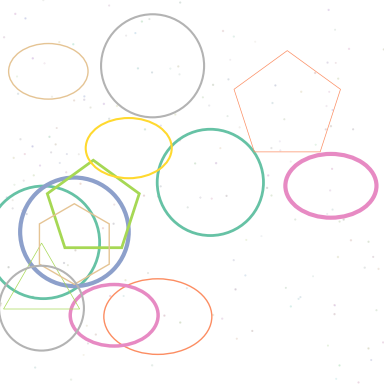[{"shape": "circle", "thickness": 2, "radius": 0.69, "center": [0.546, 0.526]}, {"shape": "circle", "thickness": 2, "radius": 0.73, "center": [0.113, 0.371]}, {"shape": "pentagon", "thickness": 0.5, "radius": 0.73, "center": [0.746, 0.723]}, {"shape": "oval", "thickness": 1, "radius": 0.7, "center": [0.41, 0.178]}, {"shape": "circle", "thickness": 3, "radius": 0.7, "center": [0.193, 0.398]}, {"shape": "oval", "thickness": 2.5, "radius": 0.57, "center": [0.297, 0.181]}, {"shape": "oval", "thickness": 3, "radius": 0.59, "center": [0.86, 0.517]}, {"shape": "triangle", "thickness": 0.5, "radius": 0.57, "center": [0.108, 0.254]}, {"shape": "pentagon", "thickness": 2, "radius": 0.63, "center": [0.242, 0.458]}, {"shape": "oval", "thickness": 1.5, "radius": 0.56, "center": [0.334, 0.615]}, {"shape": "hexagon", "thickness": 1, "radius": 0.52, "center": [0.193, 0.366]}, {"shape": "oval", "thickness": 1, "radius": 0.52, "center": [0.126, 0.815]}, {"shape": "circle", "thickness": 1.5, "radius": 0.55, "center": [0.108, 0.2]}, {"shape": "circle", "thickness": 1.5, "radius": 0.67, "center": [0.396, 0.829]}]